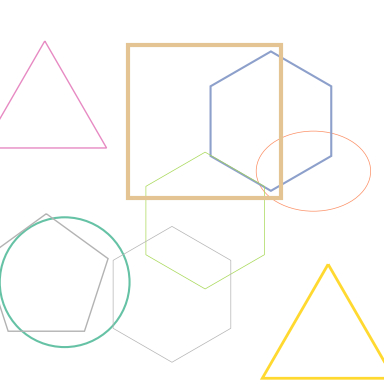[{"shape": "circle", "thickness": 1.5, "radius": 0.84, "center": [0.168, 0.267]}, {"shape": "oval", "thickness": 0.5, "radius": 0.74, "center": [0.814, 0.555]}, {"shape": "hexagon", "thickness": 1.5, "radius": 0.9, "center": [0.704, 0.685]}, {"shape": "triangle", "thickness": 1, "radius": 0.93, "center": [0.116, 0.708]}, {"shape": "hexagon", "thickness": 0.5, "radius": 0.89, "center": [0.533, 0.427]}, {"shape": "triangle", "thickness": 2, "radius": 0.99, "center": [0.852, 0.116]}, {"shape": "square", "thickness": 3, "radius": 0.99, "center": [0.53, 0.683]}, {"shape": "hexagon", "thickness": 0.5, "radius": 0.88, "center": [0.447, 0.236]}, {"shape": "pentagon", "thickness": 1, "radius": 0.84, "center": [0.12, 0.276]}]